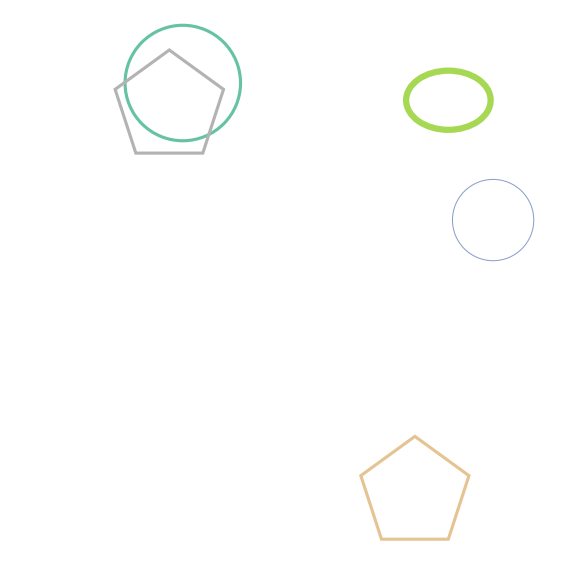[{"shape": "circle", "thickness": 1.5, "radius": 0.5, "center": [0.317, 0.855]}, {"shape": "circle", "thickness": 0.5, "radius": 0.35, "center": [0.854, 0.618]}, {"shape": "oval", "thickness": 3, "radius": 0.37, "center": [0.776, 0.826]}, {"shape": "pentagon", "thickness": 1.5, "radius": 0.49, "center": [0.718, 0.145]}, {"shape": "pentagon", "thickness": 1.5, "radius": 0.49, "center": [0.293, 0.814]}]